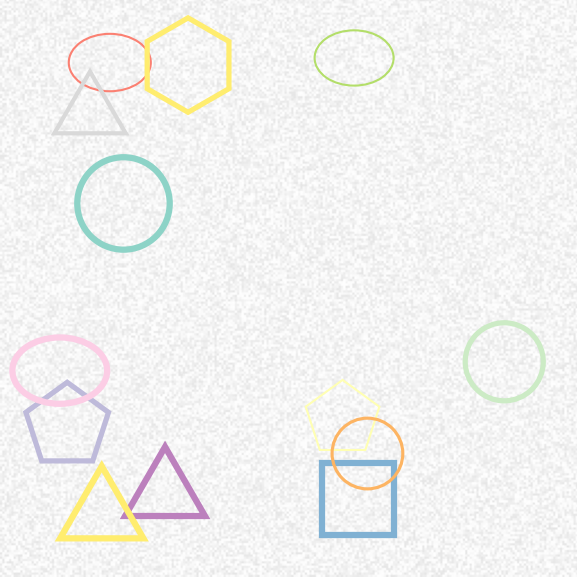[{"shape": "circle", "thickness": 3, "radius": 0.4, "center": [0.214, 0.647]}, {"shape": "pentagon", "thickness": 1, "radius": 0.34, "center": [0.593, 0.274]}, {"shape": "pentagon", "thickness": 2.5, "radius": 0.38, "center": [0.116, 0.262]}, {"shape": "oval", "thickness": 1, "radius": 0.36, "center": [0.19, 0.891]}, {"shape": "square", "thickness": 3, "radius": 0.31, "center": [0.62, 0.135]}, {"shape": "circle", "thickness": 1.5, "radius": 0.31, "center": [0.636, 0.214]}, {"shape": "oval", "thickness": 1, "radius": 0.34, "center": [0.613, 0.899]}, {"shape": "oval", "thickness": 3, "radius": 0.41, "center": [0.103, 0.357]}, {"shape": "triangle", "thickness": 2, "radius": 0.36, "center": [0.156, 0.804]}, {"shape": "triangle", "thickness": 3, "radius": 0.4, "center": [0.286, 0.146]}, {"shape": "circle", "thickness": 2.5, "radius": 0.34, "center": [0.873, 0.373]}, {"shape": "hexagon", "thickness": 2.5, "radius": 0.41, "center": [0.326, 0.886]}, {"shape": "triangle", "thickness": 3, "radius": 0.42, "center": [0.176, 0.109]}]